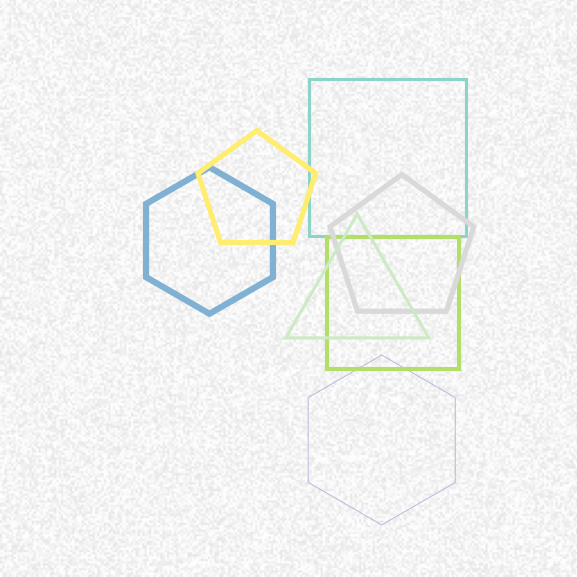[{"shape": "square", "thickness": 1.5, "radius": 0.68, "center": [0.671, 0.726]}, {"shape": "hexagon", "thickness": 0.5, "radius": 0.74, "center": [0.661, 0.237]}, {"shape": "hexagon", "thickness": 3, "radius": 0.63, "center": [0.363, 0.583]}, {"shape": "square", "thickness": 2, "radius": 0.57, "center": [0.681, 0.474]}, {"shape": "pentagon", "thickness": 2.5, "radius": 0.65, "center": [0.696, 0.566]}, {"shape": "triangle", "thickness": 1.5, "radius": 0.71, "center": [0.619, 0.486]}, {"shape": "pentagon", "thickness": 2.5, "radius": 0.54, "center": [0.445, 0.666]}]